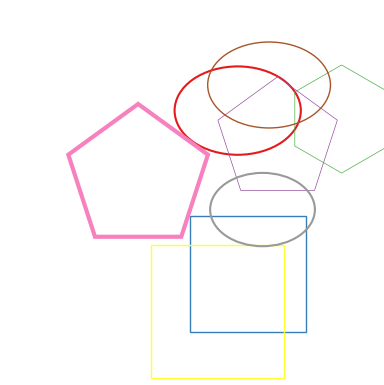[{"shape": "oval", "thickness": 1.5, "radius": 0.82, "center": [0.617, 0.713]}, {"shape": "square", "thickness": 1, "radius": 0.75, "center": [0.644, 0.288]}, {"shape": "hexagon", "thickness": 0.5, "radius": 0.7, "center": [0.887, 0.691]}, {"shape": "pentagon", "thickness": 0.5, "radius": 0.82, "center": [0.721, 0.637]}, {"shape": "square", "thickness": 1, "radius": 0.87, "center": [0.564, 0.191]}, {"shape": "oval", "thickness": 1, "radius": 0.8, "center": [0.699, 0.779]}, {"shape": "pentagon", "thickness": 3, "radius": 0.95, "center": [0.359, 0.539]}, {"shape": "oval", "thickness": 1.5, "radius": 0.68, "center": [0.682, 0.456]}]